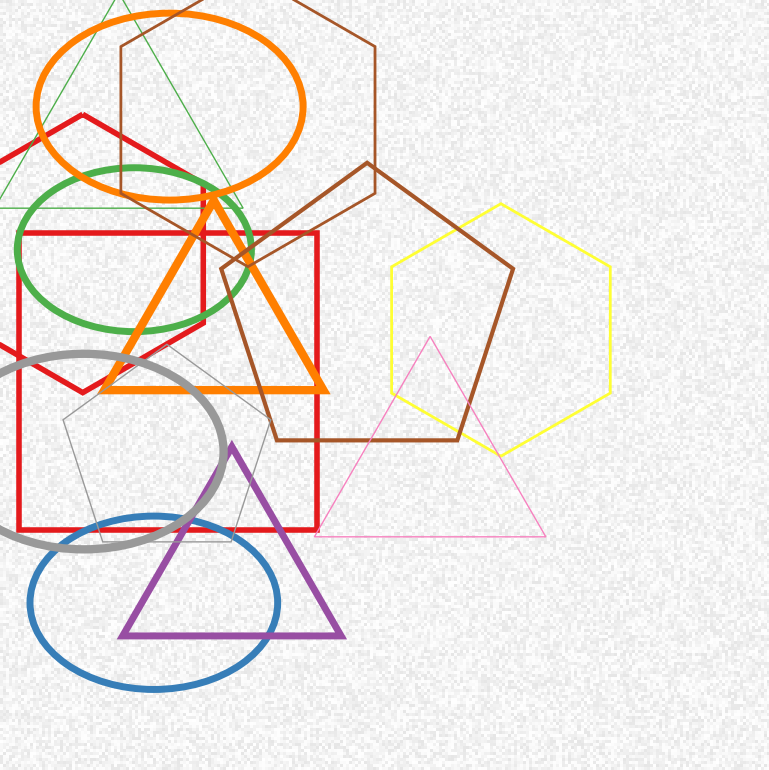[{"shape": "hexagon", "thickness": 2, "radius": 0.9, "center": [0.107, 0.671]}, {"shape": "square", "thickness": 2, "radius": 0.97, "center": [0.218, 0.505]}, {"shape": "oval", "thickness": 2.5, "radius": 0.8, "center": [0.2, 0.217]}, {"shape": "triangle", "thickness": 0.5, "radius": 0.93, "center": [0.154, 0.823]}, {"shape": "oval", "thickness": 2.5, "radius": 0.76, "center": [0.174, 0.676]}, {"shape": "triangle", "thickness": 2.5, "radius": 0.82, "center": [0.301, 0.256]}, {"shape": "oval", "thickness": 2.5, "radius": 0.87, "center": [0.22, 0.862]}, {"shape": "triangle", "thickness": 3, "radius": 0.82, "center": [0.278, 0.575]}, {"shape": "hexagon", "thickness": 1, "radius": 0.82, "center": [0.651, 0.571]}, {"shape": "pentagon", "thickness": 1.5, "radius": 1.0, "center": [0.477, 0.589]}, {"shape": "hexagon", "thickness": 1, "radius": 0.95, "center": [0.322, 0.844]}, {"shape": "triangle", "thickness": 0.5, "radius": 0.87, "center": [0.559, 0.39]}, {"shape": "pentagon", "thickness": 0.5, "radius": 0.71, "center": [0.217, 0.411]}, {"shape": "oval", "thickness": 3, "radius": 0.91, "center": [0.109, 0.414]}]